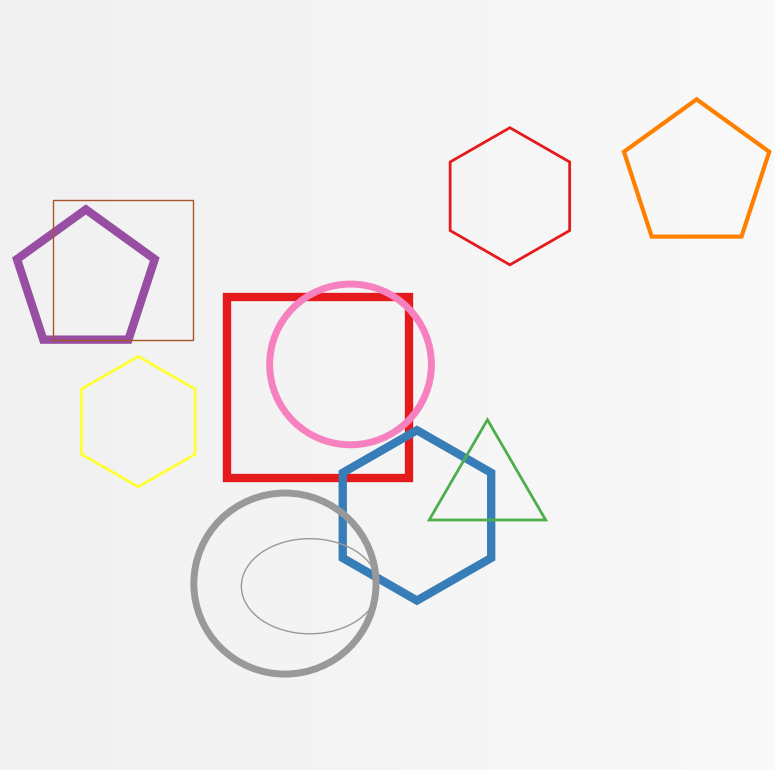[{"shape": "hexagon", "thickness": 1, "radius": 0.45, "center": [0.658, 0.745]}, {"shape": "square", "thickness": 3, "radius": 0.59, "center": [0.41, 0.497]}, {"shape": "hexagon", "thickness": 3, "radius": 0.55, "center": [0.538, 0.331]}, {"shape": "triangle", "thickness": 1, "radius": 0.43, "center": [0.629, 0.368]}, {"shape": "pentagon", "thickness": 3, "radius": 0.47, "center": [0.111, 0.635]}, {"shape": "pentagon", "thickness": 1.5, "radius": 0.49, "center": [0.899, 0.772]}, {"shape": "hexagon", "thickness": 1, "radius": 0.42, "center": [0.178, 0.452]}, {"shape": "square", "thickness": 0.5, "radius": 0.45, "center": [0.159, 0.65]}, {"shape": "circle", "thickness": 2.5, "radius": 0.52, "center": [0.452, 0.527]}, {"shape": "oval", "thickness": 0.5, "radius": 0.44, "center": [0.4, 0.239]}, {"shape": "circle", "thickness": 2.5, "radius": 0.59, "center": [0.368, 0.242]}]